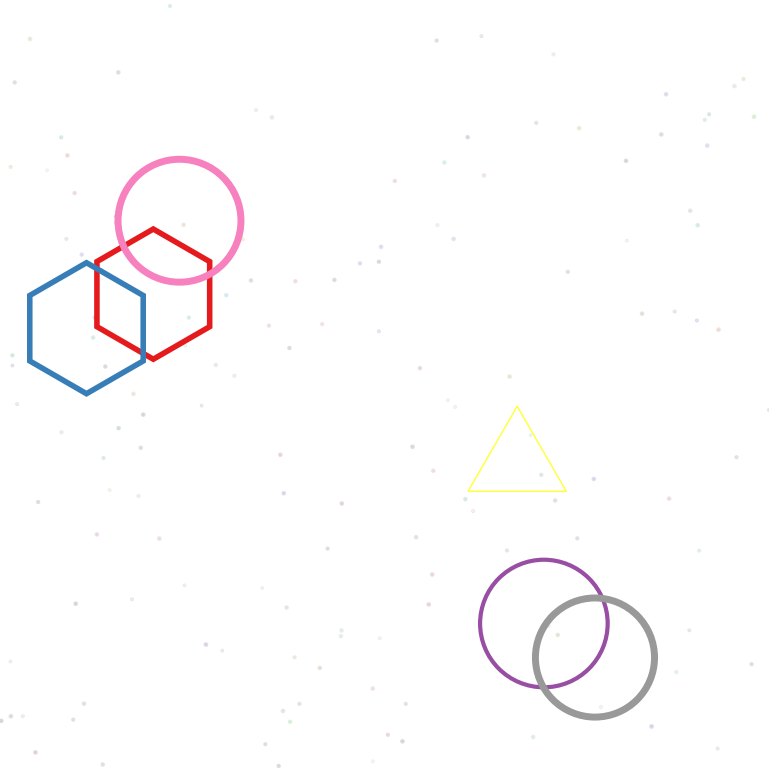[{"shape": "hexagon", "thickness": 2, "radius": 0.42, "center": [0.199, 0.618]}, {"shape": "hexagon", "thickness": 2, "radius": 0.43, "center": [0.112, 0.574]}, {"shape": "circle", "thickness": 1.5, "radius": 0.41, "center": [0.706, 0.19]}, {"shape": "triangle", "thickness": 0.5, "radius": 0.37, "center": [0.672, 0.399]}, {"shape": "circle", "thickness": 2.5, "radius": 0.4, "center": [0.233, 0.713]}, {"shape": "circle", "thickness": 2.5, "radius": 0.39, "center": [0.773, 0.146]}]